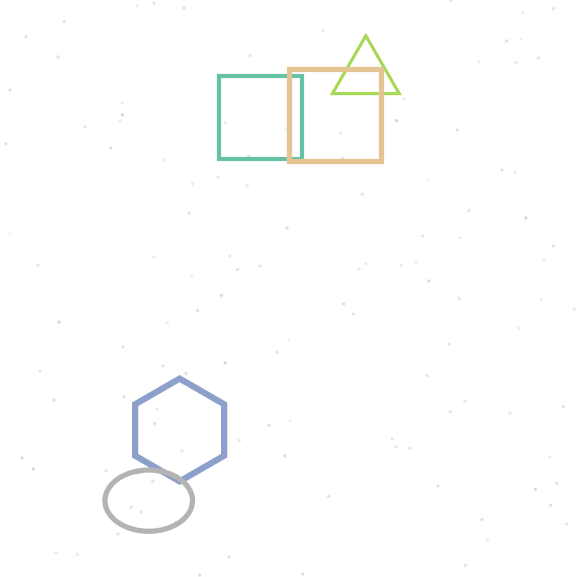[{"shape": "square", "thickness": 2, "radius": 0.36, "center": [0.451, 0.795]}, {"shape": "hexagon", "thickness": 3, "radius": 0.44, "center": [0.311, 0.255]}, {"shape": "triangle", "thickness": 1.5, "radius": 0.33, "center": [0.633, 0.87]}, {"shape": "square", "thickness": 2.5, "radius": 0.4, "center": [0.58, 0.8]}, {"shape": "oval", "thickness": 2.5, "radius": 0.38, "center": [0.258, 0.132]}]